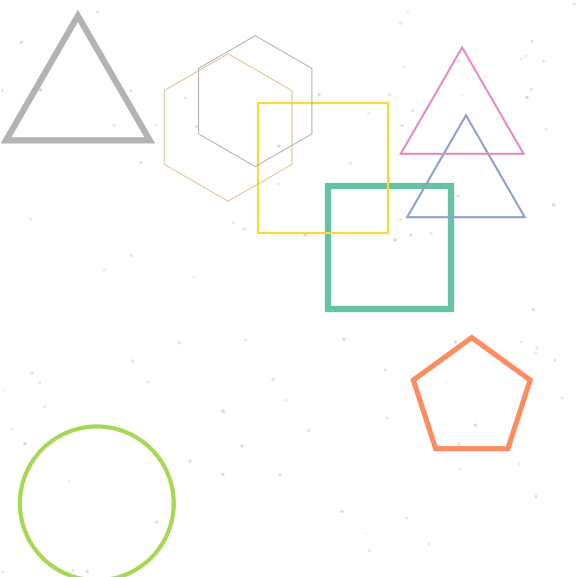[{"shape": "square", "thickness": 3, "radius": 0.53, "center": [0.675, 0.571]}, {"shape": "pentagon", "thickness": 2.5, "radius": 0.53, "center": [0.817, 0.308]}, {"shape": "triangle", "thickness": 1, "radius": 0.59, "center": [0.807, 0.682]}, {"shape": "triangle", "thickness": 1, "radius": 0.61, "center": [0.8, 0.794]}, {"shape": "circle", "thickness": 2, "radius": 0.67, "center": [0.168, 0.127]}, {"shape": "square", "thickness": 1, "radius": 0.57, "center": [0.559, 0.708]}, {"shape": "hexagon", "thickness": 0.5, "radius": 0.64, "center": [0.395, 0.778]}, {"shape": "triangle", "thickness": 3, "radius": 0.72, "center": [0.135, 0.828]}, {"shape": "hexagon", "thickness": 0.5, "radius": 0.57, "center": [0.442, 0.824]}]